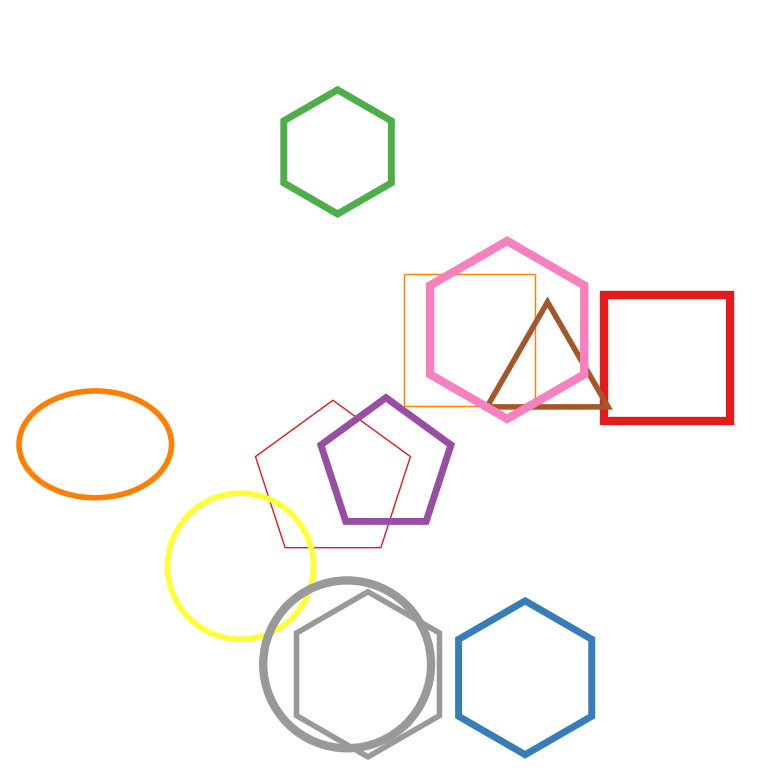[{"shape": "pentagon", "thickness": 0.5, "radius": 0.53, "center": [0.432, 0.374]}, {"shape": "square", "thickness": 3, "radius": 0.41, "center": [0.866, 0.536]}, {"shape": "hexagon", "thickness": 2.5, "radius": 0.5, "center": [0.682, 0.12]}, {"shape": "hexagon", "thickness": 2.5, "radius": 0.4, "center": [0.438, 0.803]}, {"shape": "pentagon", "thickness": 2.5, "radius": 0.44, "center": [0.501, 0.395]}, {"shape": "square", "thickness": 0.5, "radius": 0.43, "center": [0.61, 0.558]}, {"shape": "oval", "thickness": 2, "radius": 0.5, "center": [0.124, 0.423]}, {"shape": "circle", "thickness": 2, "radius": 0.47, "center": [0.312, 0.265]}, {"shape": "triangle", "thickness": 2, "radius": 0.45, "center": [0.711, 0.517]}, {"shape": "hexagon", "thickness": 3, "radius": 0.58, "center": [0.659, 0.572]}, {"shape": "circle", "thickness": 3, "radius": 0.54, "center": [0.451, 0.137]}, {"shape": "hexagon", "thickness": 2, "radius": 0.54, "center": [0.478, 0.124]}]